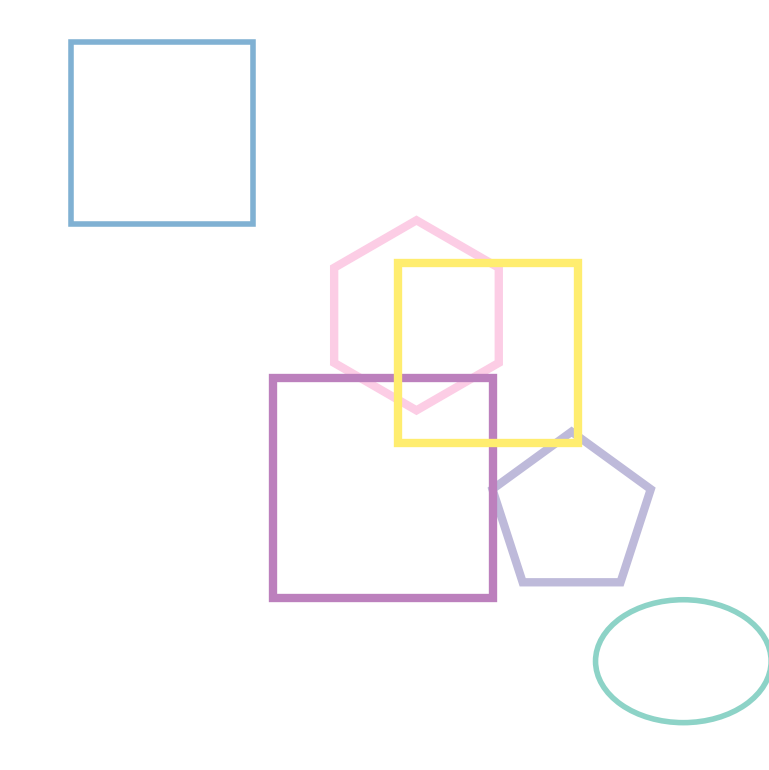[{"shape": "oval", "thickness": 2, "radius": 0.57, "center": [0.887, 0.141]}, {"shape": "pentagon", "thickness": 3, "radius": 0.54, "center": [0.742, 0.331]}, {"shape": "square", "thickness": 2, "radius": 0.59, "center": [0.211, 0.827]}, {"shape": "hexagon", "thickness": 3, "radius": 0.62, "center": [0.541, 0.59]}, {"shape": "square", "thickness": 3, "radius": 0.71, "center": [0.498, 0.366]}, {"shape": "square", "thickness": 3, "radius": 0.58, "center": [0.634, 0.542]}]